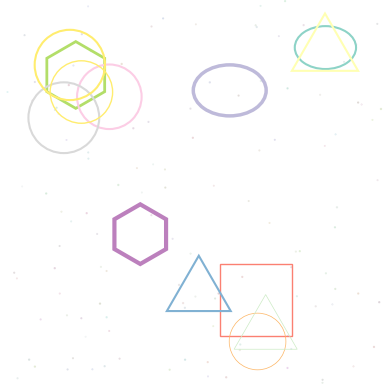[{"shape": "oval", "thickness": 1.5, "radius": 0.4, "center": [0.845, 0.876]}, {"shape": "triangle", "thickness": 1.5, "radius": 0.5, "center": [0.844, 0.866]}, {"shape": "oval", "thickness": 2.5, "radius": 0.47, "center": [0.597, 0.765]}, {"shape": "square", "thickness": 1, "radius": 0.47, "center": [0.664, 0.221]}, {"shape": "triangle", "thickness": 1.5, "radius": 0.48, "center": [0.516, 0.24]}, {"shape": "circle", "thickness": 0.5, "radius": 0.37, "center": [0.669, 0.113]}, {"shape": "hexagon", "thickness": 2, "radius": 0.43, "center": [0.197, 0.805]}, {"shape": "circle", "thickness": 1.5, "radius": 0.42, "center": [0.284, 0.749]}, {"shape": "circle", "thickness": 1.5, "radius": 0.46, "center": [0.166, 0.694]}, {"shape": "hexagon", "thickness": 3, "radius": 0.39, "center": [0.364, 0.392]}, {"shape": "triangle", "thickness": 0.5, "radius": 0.47, "center": [0.69, 0.14]}, {"shape": "circle", "thickness": 1.5, "radius": 0.46, "center": [0.181, 0.831]}, {"shape": "circle", "thickness": 1, "radius": 0.41, "center": [0.211, 0.761]}]